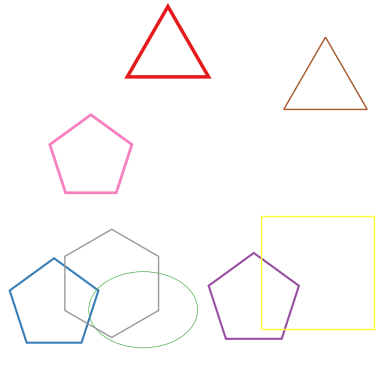[{"shape": "triangle", "thickness": 2.5, "radius": 0.61, "center": [0.436, 0.861]}, {"shape": "pentagon", "thickness": 1.5, "radius": 0.61, "center": [0.14, 0.208]}, {"shape": "oval", "thickness": 0.5, "radius": 0.71, "center": [0.372, 0.195]}, {"shape": "pentagon", "thickness": 1.5, "radius": 0.62, "center": [0.659, 0.22]}, {"shape": "square", "thickness": 1, "radius": 0.74, "center": [0.825, 0.292]}, {"shape": "triangle", "thickness": 1, "radius": 0.63, "center": [0.845, 0.778]}, {"shape": "pentagon", "thickness": 2, "radius": 0.56, "center": [0.236, 0.59]}, {"shape": "hexagon", "thickness": 1, "radius": 0.7, "center": [0.29, 0.264]}]